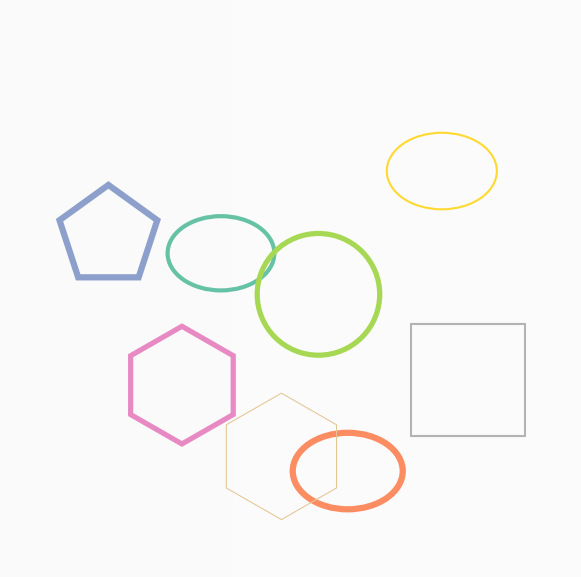[{"shape": "oval", "thickness": 2, "radius": 0.46, "center": [0.38, 0.561]}, {"shape": "oval", "thickness": 3, "radius": 0.47, "center": [0.598, 0.183]}, {"shape": "pentagon", "thickness": 3, "radius": 0.44, "center": [0.186, 0.59]}, {"shape": "hexagon", "thickness": 2.5, "radius": 0.51, "center": [0.313, 0.332]}, {"shape": "circle", "thickness": 2.5, "radius": 0.53, "center": [0.548, 0.489]}, {"shape": "oval", "thickness": 1, "radius": 0.47, "center": [0.76, 0.703]}, {"shape": "hexagon", "thickness": 0.5, "radius": 0.55, "center": [0.484, 0.209]}, {"shape": "square", "thickness": 1, "radius": 0.49, "center": [0.805, 0.341]}]